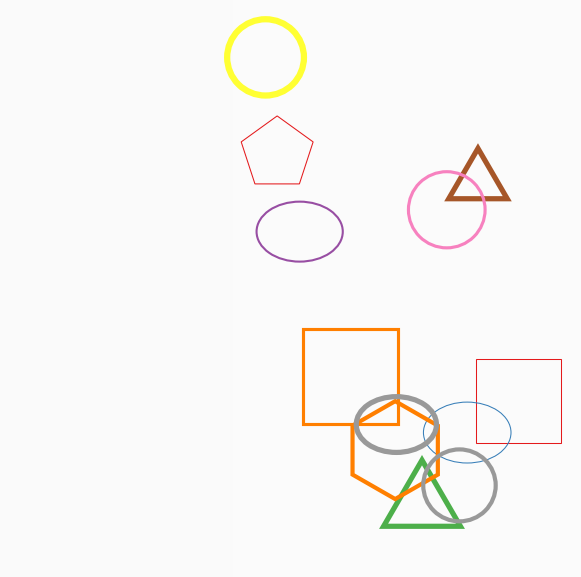[{"shape": "square", "thickness": 0.5, "radius": 0.36, "center": [0.892, 0.304]}, {"shape": "pentagon", "thickness": 0.5, "radius": 0.33, "center": [0.477, 0.733]}, {"shape": "oval", "thickness": 0.5, "radius": 0.38, "center": [0.804, 0.25]}, {"shape": "triangle", "thickness": 2.5, "radius": 0.38, "center": [0.726, 0.126]}, {"shape": "oval", "thickness": 1, "radius": 0.37, "center": [0.516, 0.598]}, {"shape": "hexagon", "thickness": 2, "radius": 0.42, "center": [0.68, 0.22]}, {"shape": "square", "thickness": 1.5, "radius": 0.41, "center": [0.603, 0.347]}, {"shape": "circle", "thickness": 3, "radius": 0.33, "center": [0.457, 0.9]}, {"shape": "triangle", "thickness": 2.5, "radius": 0.29, "center": [0.822, 0.684]}, {"shape": "circle", "thickness": 1.5, "radius": 0.33, "center": [0.769, 0.636]}, {"shape": "circle", "thickness": 2, "radius": 0.31, "center": [0.791, 0.159]}, {"shape": "oval", "thickness": 2.5, "radius": 0.34, "center": [0.682, 0.264]}]